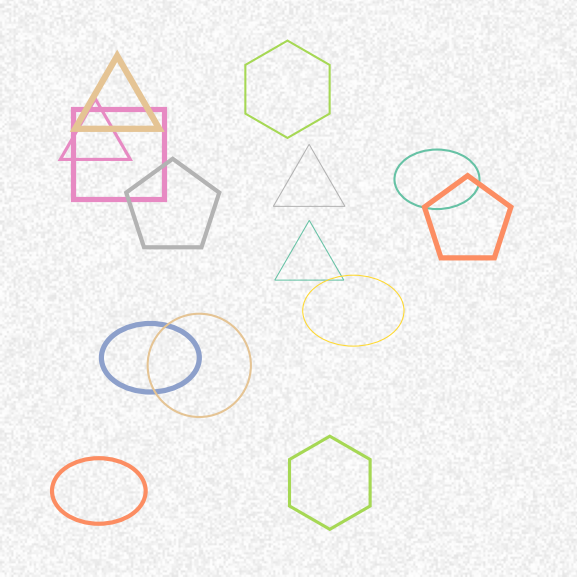[{"shape": "oval", "thickness": 1, "radius": 0.37, "center": [0.757, 0.689]}, {"shape": "triangle", "thickness": 0.5, "radius": 0.34, "center": [0.536, 0.549]}, {"shape": "pentagon", "thickness": 2.5, "radius": 0.39, "center": [0.81, 0.616]}, {"shape": "oval", "thickness": 2, "radius": 0.41, "center": [0.171, 0.149]}, {"shape": "oval", "thickness": 2.5, "radius": 0.42, "center": [0.26, 0.38]}, {"shape": "triangle", "thickness": 1.5, "radius": 0.35, "center": [0.165, 0.758]}, {"shape": "square", "thickness": 2.5, "radius": 0.39, "center": [0.205, 0.732]}, {"shape": "hexagon", "thickness": 1.5, "radius": 0.4, "center": [0.571, 0.163]}, {"shape": "hexagon", "thickness": 1, "radius": 0.42, "center": [0.498, 0.845]}, {"shape": "oval", "thickness": 0.5, "radius": 0.44, "center": [0.612, 0.461]}, {"shape": "triangle", "thickness": 3, "radius": 0.42, "center": [0.203, 0.818]}, {"shape": "circle", "thickness": 1, "radius": 0.45, "center": [0.345, 0.366]}, {"shape": "pentagon", "thickness": 2, "radius": 0.42, "center": [0.299, 0.639]}, {"shape": "triangle", "thickness": 0.5, "radius": 0.36, "center": [0.535, 0.678]}]